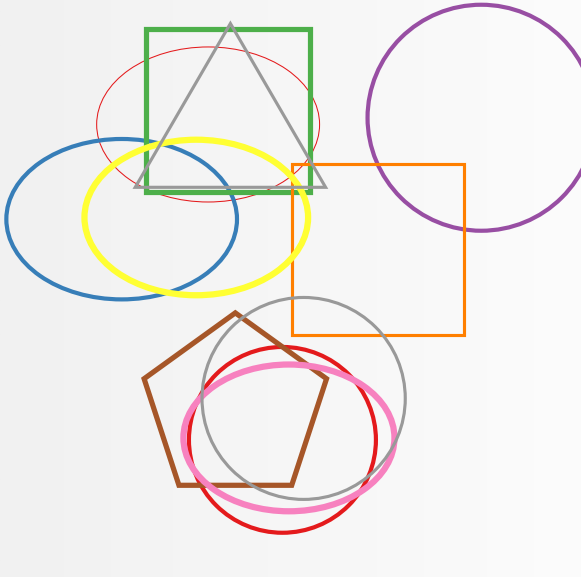[{"shape": "oval", "thickness": 0.5, "radius": 0.96, "center": [0.358, 0.784]}, {"shape": "circle", "thickness": 2, "radius": 0.8, "center": [0.486, 0.237]}, {"shape": "oval", "thickness": 2, "radius": 0.99, "center": [0.209, 0.62]}, {"shape": "square", "thickness": 2.5, "radius": 0.71, "center": [0.392, 0.807]}, {"shape": "circle", "thickness": 2, "radius": 0.98, "center": [0.828, 0.795]}, {"shape": "square", "thickness": 1.5, "radius": 0.74, "center": [0.651, 0.568]}, {"shape": "oval", "thickness": 3, "radius": 0.96, "center": [0.338, 0.623]}, {"shape": "pentagon", "thickness": 2.5, "radius": 0.83, "center": [0.405, 0.292]}, {"shape": "oval", "thickness": 3, "radius": 0.91, "center": [0.497, 0.241]}, {"shape": "circle", "thickness": 1.5, "radius": 0.87, "center": [0.522, 0.309]}, {"shape": "triangle", "thickness": 1.5, "radius": 0.95, "center": [0.396, 0.769]}]